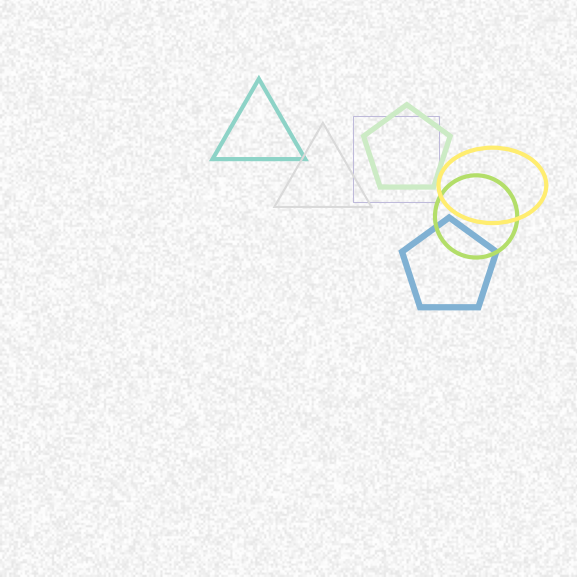[{"shape": "triangle", "thickness": 2, "radius": 0.46, "center": [0.448, 0.77]}, {"shape": "square", "thickness": 0.5, "radius": 0.37, "center": [0.686, 0.724]}, {"shape": "pentagon", "thickness": 3, "radius": 0.43, "center": [0.778, 0.537]}, {"shape": "circle", "thickness": 2, "radius": 0.36, "center": [0.824, 0.624]}, {"shape": "triangle", "thickness": 1, "radius": 0.49, "center": [0.559, 0.689]}, {"shape": "pentagon", "thickness": 2.5, "radius": 0.39, "center": [0.705, 0.739]}, {"shape": "oval", "thickness": 2, "radius": 0.47, "center": [0.853, 0.678]}]